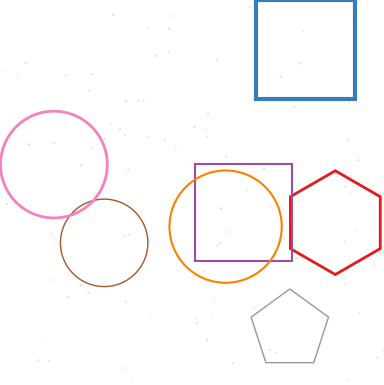[{"shape": "hexagon", "thickness": 2, "radius": 0.67, "center": [0.871, 0.422]}, {"shape": "square", "thickness": 3, "radius": 0.64, "center": [0.793, 0.871]}, {"shape": "square", "thickness": 1.5, "radius": 0.63, "center": [0.633, 0.448]}, {"shape": "circle", "thickness": 1.5, "radius": 0.73, "center": [0.586, 0.411]}, {"shape": "circle", "thickness": 1, "radius": 0.57, "center": [0.271, 0.369]}, {"shape": "circle", "thickness": 2, "radius": 0.69, "center": [0.14, 0.573]}, {"shape": "pentagon", "thickness": 1, "radius": 0.53, "center": [0.753, 0.144]}]